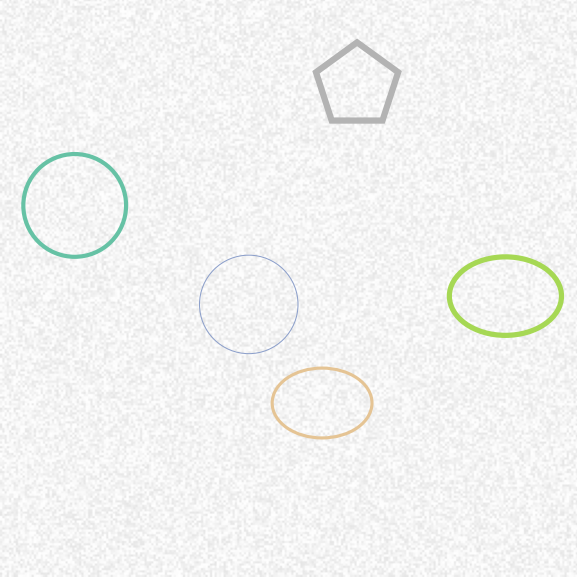[{"shape": "circle", "thickness": 2, "radius": 0.44, "center": [0.129, 0.643]}, {"shape": "circle", "thickness": 0.5, "radius": 0.43, "center": [0.431, 0.472]}, {"shape": "oval", "thickness": 2.5, "radius": 0.49, "center": [0.875, 0.486]}, {"shape": "oval", "thickness": 1.5, "radius": 0.43, "center": [0.558, 0.301]}, {"shape": "pentagon", "thickness": 3, "radius": 0.37, "center": [0.618, 0.851]}]